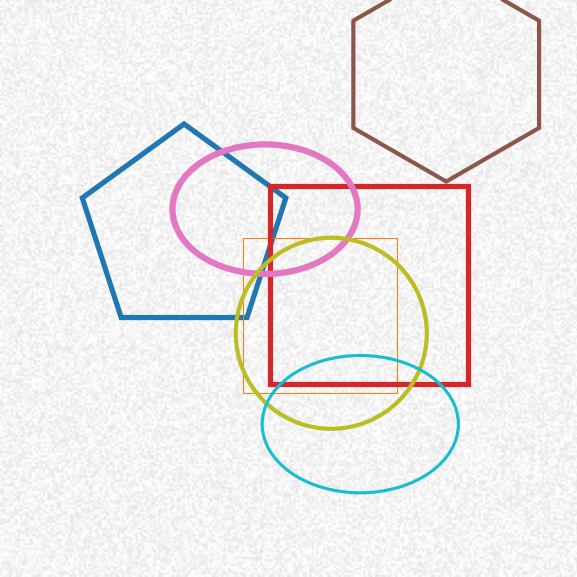[{"shape": "pentagon", "thickness": 2.5, "radius": 0.93, "center": [0.319, 0.599]}, {"shape": "square", "thickness": 0.5, "radius": 0.67, "center": [0.554, 0.453]}, {"shape": "square", "thickness": 2.5, "radius": 0.86, "center": [0.639, 0.505]}, {"shape": "hexagon", "thickness": 2, "radius": 0.93, "center": [0.773, 0.87]}, {"shape": "oval", "thickness": 3, "radius": 0.8, "center": [0.459, 0.637]}, {"shape": "circle", "thickness": 2, "radius": 0.83, "center": [0.574, 0.422]}, {"shape": "oval", "thickness": 1.5, "radius": 0.85, "center": [0.624, 0.265]}]